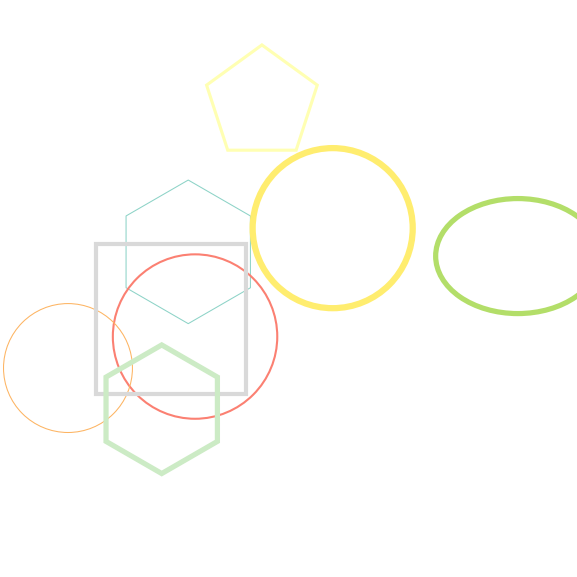[{"shape": "hexagon", "thickness": 0.5, "radius": 0.62, "center": [0.326, 0.563]}, {"shape": "pentagon", "thickness": 1.5, "radius": 0.5, "center": [0.454, 0.821]}, {"shape": "circle", "thickness": 1, "radius": 0.71, "center": [0.338, 0.416]}, {"shape": "circle", "thickness": 0.5, "radius": 0.56, "center": [0.118, 0.362]}, {"shape": "oval", "thickness": 2.5, "radius": 0.71, "center": [0.897, 0.556]}, {"shape": "square", "thickness": 2, "radius": 0.65, "center": [0.295, 0.446]}, {"shape": "hexagon", "thickness": 2.5, "radius": 0.56, "center": [0.28, 0.29]}, {"shape": "circle", "thickness": 3, "radius": 0.69, "center": [0.576, 0.604]}]